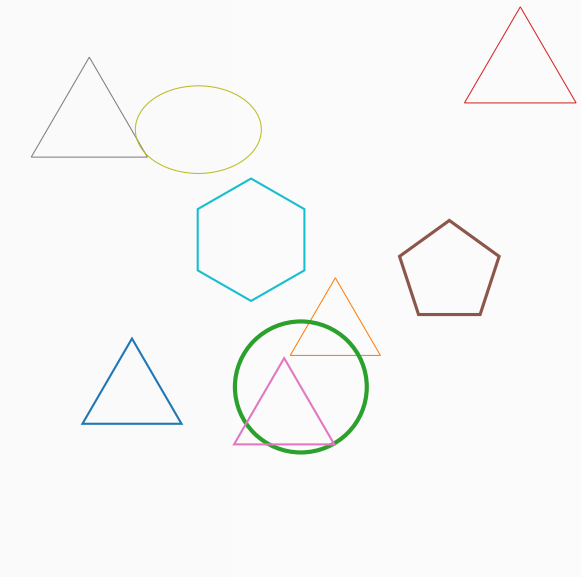[{"shape": "triangle", "thickness": 1, "radius": 0.49, "center": [0.227, 0.315]}, {"shape": "triangle", "thickness": 0.5, "radius": 0.45, "center": [0.577, 0.428]}, {"shape": "circle", "thickness": 2, "radius": 0.57, "center": [0.518, 0.329]}, {"shape": "triangle", "thickness": 0.5, "radius": 0.55, "center": [0.895, 0.876]}, {"shape": "pentagon", "thickness": 1.5, "radius": 0.45, "center": [0.773, 0.527]}, {"shape": "triangle", "thickness": 1, "radius": 0.5, "center": [0.489, 0.279]}, {"shape": "triangle", "thickness": 0.5, "radius": 0.58, "center": [0.154, 0.785]}, {"shape": "oval", "thickness": 0.5, "radius": 0.54, "center": [0.341, 0.775]}, {"shape": "hexagon", "thickness": 1, "radius": 0.53, "center": [0.432, 0.584]}]